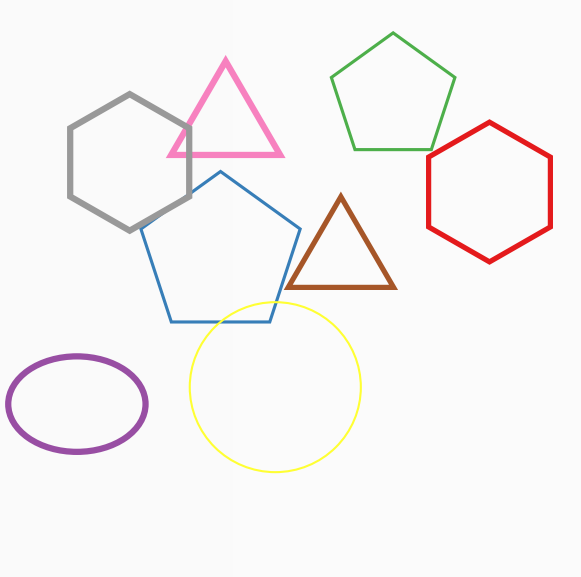[{"shape": "hexagon", "thickness": 2.5, "radius": 0.6, "center": [0.842, 0.667]}, {"shape": "pentagon", "thickness": 1.5, "radius": 0.72, "center": [0.379, 0.558]}, {"shape": "pentagon", "thickness": 1.5, "radius": 0.56, "center": [0.676, 0.83]}, {"shape": "oval", "thickness": 3, "radius": 0.59, "center": [0.132, 0.299]}, {"shape": "circle", "thickness": 1, "radius": 0.74, "center": [0.474, 0.329]}, {"shape": "triangle", "thickness": 2.5, "radius": 0.52, "center": [0.586, 0.554]}, {"shape": "triangle", "thickness": 3, "radius": 0.54, "center": [0.388, 0.785]}, {"shape": "hexagon", "thickness": 3, "radius": 0.59, "center": [0.223, 0.718]}]